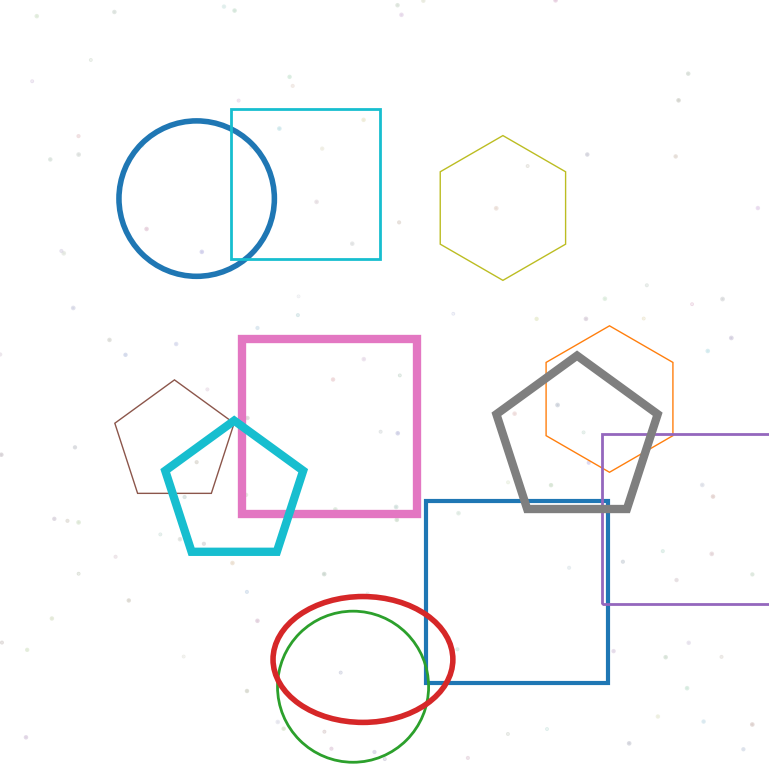[{"shape": "square", "thickness": 1.5, "radius": 0.59, "center": [0.671, 0.231]}, {"shape": "circle", "thickness": 2, "radius": 0.5, "center": [0.255, 0.742]}, {"shape": "hexagon", "thickness": 0.5, "radius": 0.48, "center": [0.792, 0.482]}, {"shape": "circle", "thickness": 1, "radius": 0.49, "center": [0.459, 0.108]}, {"shape": "oval", "thickness": 2, "radius": 0.58, "center": [0.471, 0.144]}, {"shape": "square", "thickness": 1, "radius": 0.55, "center": [0.892, 0.326]}, {"shape": "pentagon", "thickness": 0.5, "radius": 0.41, "center": [0.227, 0.425]}, {"shape": "square", "thickness": 3, "radius": 0.57, "center": [0.428, 0.447]}, {"shape": "pentagon", "thickness": 3, "radius": 0.55, "center": [0.749, 0.428]}, {"shape": "hexagon", "thickness": 0.5, "radius": 0.47, "center": [0.653, 0.73]}, {"shape": "pentagon", "thickness": 3, "radius": 0.47, "center": [0.304, 0.36]}, {"shape": "square", "thickness": 1, "radius": 0.49, "center": [0.397, 0.761]}]